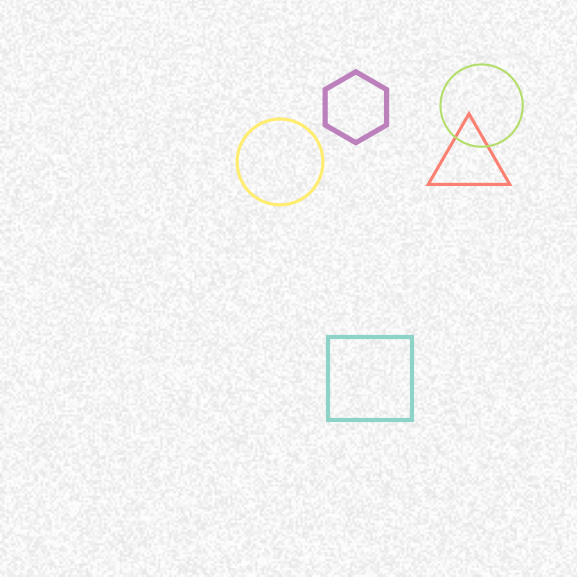[{"shape": "square", "thickness": 2, "radius": 0.36, "center": [0.641, 0.344]}, {"shape": "triangle", "thickness": 1.5, "radius": 0.41, "center": [0.812, 0.721]}, {"shape": "circle", "thickness": 1, "radius": 0.36, "center": [0.834, 0.816]}, {"shape": "hexagon", "thickness": 2.5, "radius": 0.31, "center": [0.616, 0.813]}, {"shape": "circle", "thickness": 1.5, "radius": 0.37, "center": [0.485, 0.719]}]